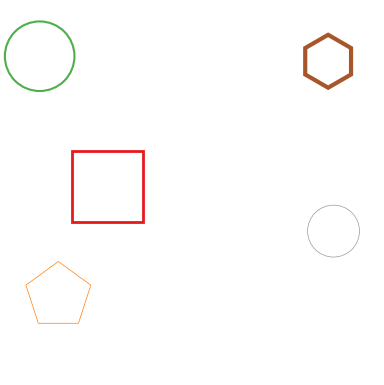[{"shape": "square", "thickness": 2, "radius": 0.46, "center": [0.279, 0.516]}, {"shape": "circle", "thickness": 1.5, "radius": 0.45, "center": [0.103, 0.854]}, {"shape": "pentagon", "thickness": 0.5, "radius": 0.44, "center": [0.152, 0.232]}, {"shape": "hexagon", "thickness": 3, "radius": 0.34, "center": [0.852, 0.841]}, {"shape": "circle", "thickness": 0.5, "radius": 0.34, "center": [0.866, 0.4]}]